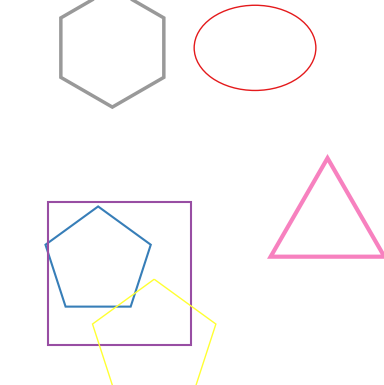[{"shape": "oval", "thickness": 1, "radius": 0.79, "center": [0.662, 0.876]}, {"shape": "pentagon", "thickness": 1.5, "radius": 0.72, "center": [0.255, 0.32]}, {"shape": "square", "thickness": 1.5, "radius": 0.93, "center": [0.311, 0.289]}, {"shape": "pentagon", "thickness": 1, "radius": 0.84, "center": [0.401, 0.106]}, {"shape": "triangle", "thickness": 3, "radius": 0.85, "center": [0.851, 0.419]}, {"shape": "hexagon", "thickness": 2.5, "radius": 0.77, "center": [0.292, 0.876]}]